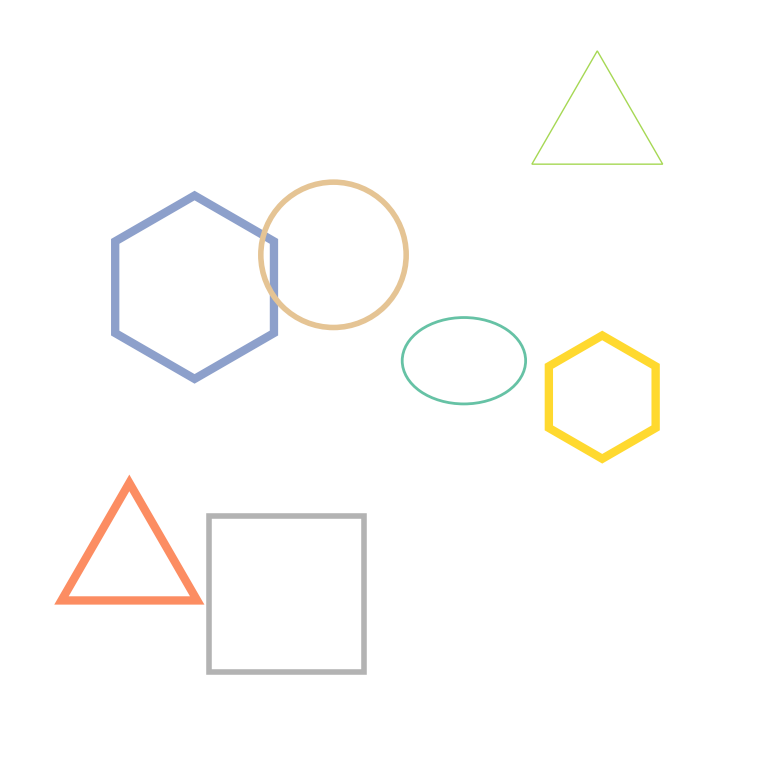[{"shape": "oval", "thickness": 1, "radius": 0.4, "center": [0.602, 0.532]}, {"shape": "triangle", "thickness": 3, "radius": 0.51, "center": [0.168, 0.271]}, {"shape": "hexagon", "thickness": 3, "radius": 0.6, "center": [0.253, 0.627]}, {"shape": "triangle", "thickness": 0.5, "radius": 0.49, "center": [0.776, 0.836]}, {"shape": "hexagon", "thickness": 3, "radius": 0.4, "center": [0.782, 0.484]}, {"shape": "circle", "thickness": 2, "radius": 0.47, "center": [0.433, 0.669]}, {"shape": "square", "thickness": 2, "radius": 0.51, "center": [0.372, 0.228]}]